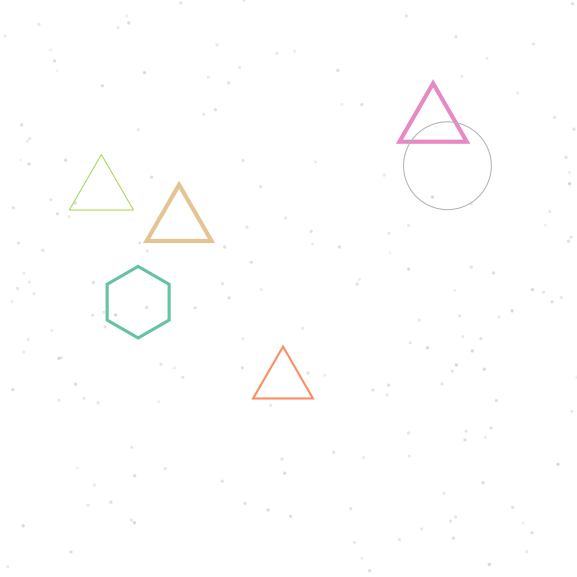[{"shape": "hexagon", "thickness": 1.5, "radius": 0.31, "center": [0.239, 0.476]}, {"shape": "triangle", "thickness": 1, "radius": 0.3, "center": [0.49, 0.339]}, {"shape": "triangle", "thickness": 2, "radius": 0.34, "center": [0.75, 0.787]}, {"shape": "triangle", "thickness": 0.5, "radius": 0.32, "center": [0.176, 0.668]}, {"shape": "triangle", "thickness": 2, "radius": 0.32, "center": [0.31, 0.614]}, {"shape": "circle", "thickness": 0.5, "radius": 0.38, "center": [0.775, 0.712]}]